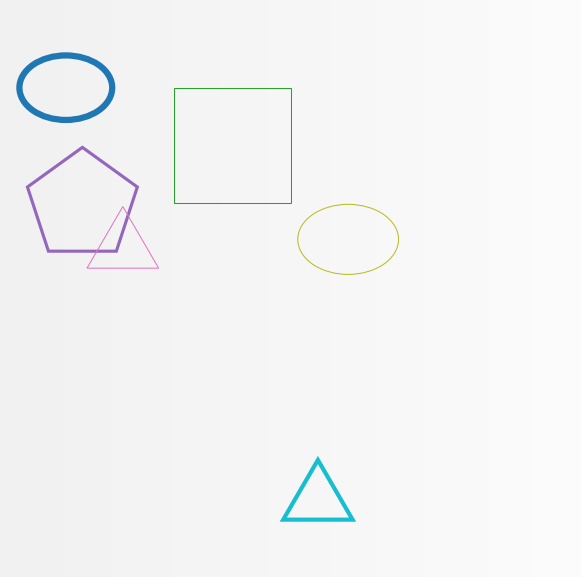[{"shape": "oval", "thickness": 3, "radius": 0.4, "center": [0.113, 0.847]}, {"shape": "square", "thickness": 0.5, "radius": 0.5, "center": [0.4, 0.748]}, {"shape": "pentagon", "thickness": 1.5, "radius": 0.5, "center": [0.142, 0.645]}, {"shape": "triangle", "thickness": 0.5, "radius": 0.36, "center": [0.211, 0.57]}, {"shape": "oval", "thickness": 0.5, "radius": 0.43, "center": [0.599, 0.585]}, {"shape": "triangle", "thickness": 2, "radius": 0.34, "center": [0.547, 0.134]}]